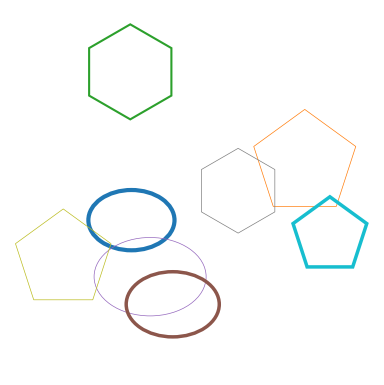[{"shape": "oval", "thickness": 3, "radius": 0.56, "center": [0.341, 0.428]}, {"shape": "pentagon", "thickness": 0.5, "radius": 0.7, "center": [0.792, 0.576]}, {"shape": "hexagon", "thickness": 1.5, "radius": 0.62, "center": [0.338, 0.813]}, {"shape": "oval", "thickness": 0.5, "radius": 0.73, "center": [0.39, 0.281]}, {"shape": "oval", "thickness": 2.5, "radius": 0.6, "center": [0.449, 0.21]}, {"shape": "hexagon", "thickness": 0.5, "radius": 0.55, "center": [0.619, 0.505]}, {"shape": "pentagon", "thickness": 0.5, "radius": 0.65, "center": [0.164, 0.327]}, {"shape": "pentagon", "thickness": 2.5, "radius": 0.5, "center": [0.857, 0.388]}]